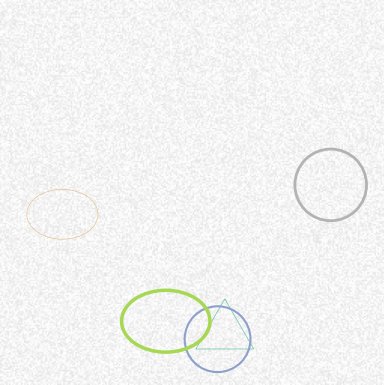[{"shape": "triangle", "thickness": 0.5, "radius": 0.43, "center": [0.584, 0.137]}, {"shape": "circle", "thickness": 1.5, "radius": 0.43, "center": [0.565, 0.119]}, {"shape": "oval", "thickness": 2.5, "radius": 0.57, "center": [0.431, 0.166]}, {"shape": "oval", "thickness": 0.5, "radius": 0.46, "center": [0.162, 0.443]}, {"shape": "circle", "thickness": 2, "radius": 0.47, "center": [0.859, 0.52]}]